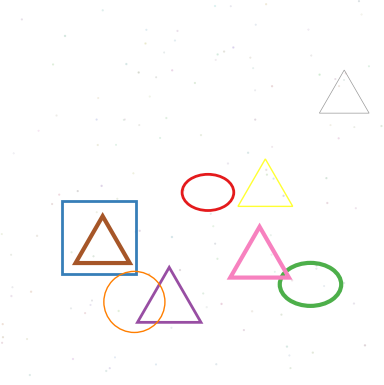[{"shape": "oval", "thickness": 2, "radius": 0.34, "center": [0.54, 0.5]}, {"shape": "square", "thickness": 2, "radius": 0.47, "center": [0.257, 0.383]}, {"shape": "oval", "thickness": 3, "radius": 0.4, "center": [0.806, 0.261]}, {"shape": "triangle", "thickness": 2, "radius": 0.48, "center": [0.44, 0.21]}, {"shape": "circle", "thickness": 1, "radius": 0.4, "center": [0.349, 0.216]}, {"shape": "triangle", "thickness": 1, "radius": 0.41, "center": [0.689, 0.505]}, {"shape": "triangle", "thickness": 3, "radius": 0.41, "center": [0.267, 0.357]}, {"shape": "triangle", "thickness": 3, "radius": 0.44, "center": [0.674, 0.323]}, {"shape": "triangle", "thickness": 0.5, "radius": 0.37, "center": [0.894, 0.743]}]